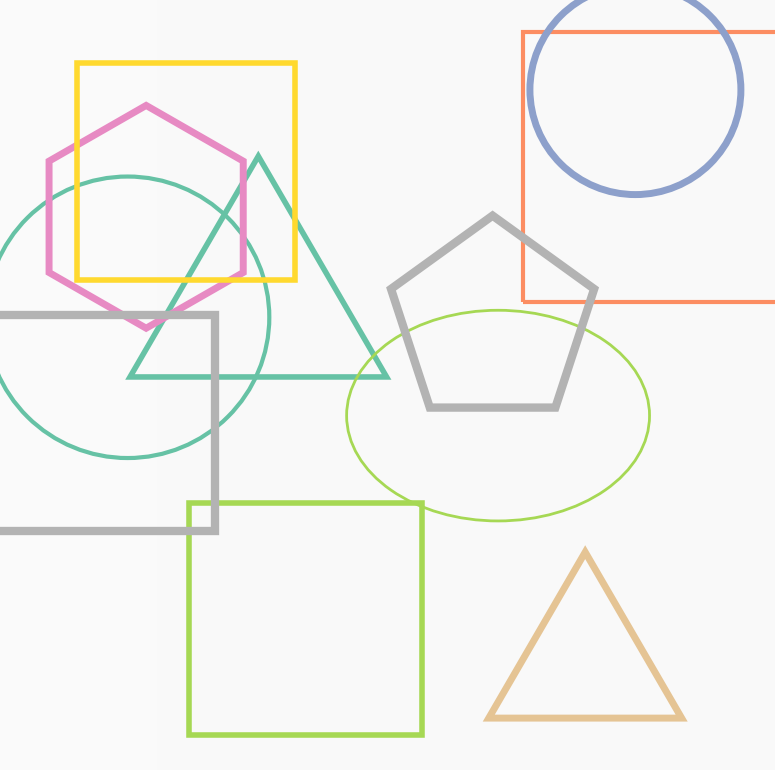[{"shape": "circle", "thickness": 1.5, "radius": 0.91, "center": [0.165, 0.588]}, {"shape": "triangle", "thickness": 2, "radius": 0.96, "center": [0.333, 0.606]}, {"shape": "square", "thickness": 1.5, "radius": 0.88, "center": [0.851, 0.783]}, {"shape": "circle", "thickness": 2.5, "radius": 0.68, "center": [0.82, 0.883]}, {"shape": "hexagon", "thickness": 2.5, "radius": 0.72, "center": [0.189, 0.718]}, {"shape": "square", "thickness": 2, "radius": 0.75, "center": [0.394, 0.196]}, {"shape": "oval", "thickness": 1, "radius": 0.98, "center": [0.643, 0.46]}, {"shape": "square", "thickness": 2, "radius": 0.71, "center": [0.24, 0.778]}, {"shape": "triangle", "thickness": 2.5, "radius": 0.72, "center": [0.755, 0.139]}, {"shape": "pentagon", "thickness": 3, "radius": 0.69, "center": [0.636, 0.582]}, {"shape": "square", "thickness": 3, "radius": 0.7, "center": [0.138, 0.451]}]